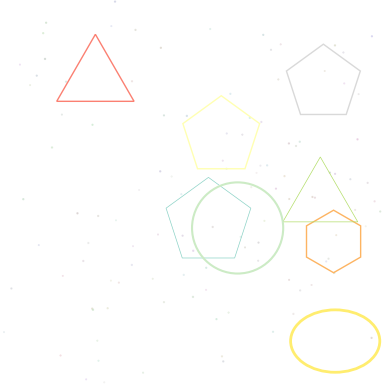[{"shape": "pentagon", "thickness": 0.5, "radius": 0.58, "center": [0.541, 0.424]}, {"shape": "pentagon", "thickness": 1, "radius": 0.52, "center": [0.575, 0.647]}, {"shape": "triangle", "thickness": 1, "radius": 0.58, "center": [0.248, 0.795]}, {"shape": "hexagon", "thickness": 1, "radius": 0.41, "center": [0.866, 0.373]}, {"shape": "triangle", "thickness": 0.5, "radius": 0.56, "center": [0.832, 0.48]}, {"shape": "pentagon", "thickness": 1, "radius": 0.5, "center": [0.84, 0.784]}, {"shape": "circle", "thickness": 1.5, "radius": 0.59, "center": [0.617, 0.408]}, {"shape": "oval", "thickness": 2, "radius": 0.58, "center": [0.871, 0.114]}]